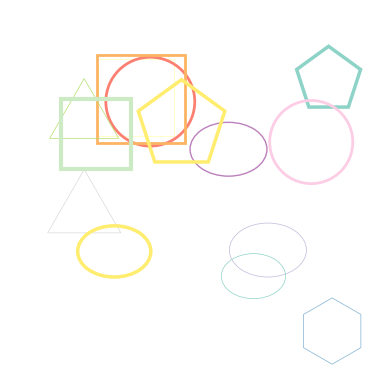[{"shape": "oval", "thickness": 0.5, "radius": 0.42, "center": [0.658, 0.283]}, {"shape": "pentagon", "thickness": 2.5, "radius": 0.44, "center": [0.854, 0.793]}, {"shape": "square", "thickness": 0.5, "radius": 0.5, "center": [0.351, 0.747]}, {"shape": "oval", "thickness": 0.5, "radius": 0.5, "center": [0.696, 0.351]}, {"shape": "circle", "thickness": 2, "radius": 0.58, "center": [0.39, 0.736]}, {"shape": "hexagon", "thickness": 0.5, "radius": 0.43, "center": [0.863, 0.14]}, {"shape": "square", "thickness": 2, "radius": 0.57, "center": [0.366, 0.743]}, {"shape": "triangle", "thickness": 0.5, "radius": 0.52, "center": [0.219, 0.692]}, {"shape": "circle", "thickness": 2, "radius": 0.54, "center": [0.808, 0.631]}, {"shape": "triangle", "thickness": 0.5, "radius": 0.55, "center": [0.219, 0.45]}, {"shape": "oval", "thickness": 1, "radius": 0.5, "center": [0.593, 0.612]}, {"shape": "square", "thickness": 3, "radius": 0.45, "center": [0.249, 0.652]}, {"shape": "oval", "thickness": 2.5, "radius": 0.47, "center": [0.297, 0.347]}, {"shape": "pentagon", "thickness": 2.5, "radius": 0.59, "center": [0.472, 0.675]}]